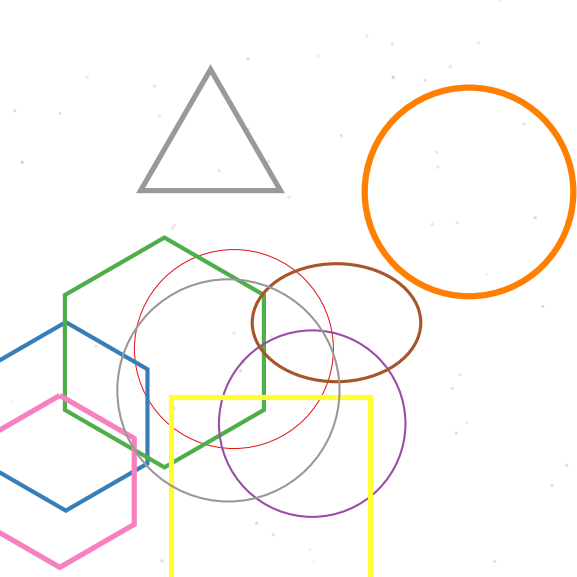[{"shape": "circle", "thickness": 0.5, "radius": 0.86, "center": [0.405, 0.395]}, {"shape": "hexagon", "thickness": 2, "radius": 0.82, "center": [0.114, 0.278]}, {"shape": "hexagon", "thickness": 2, "radius": 0.99, "center": [0.285, 0.389]}, {"shape": "circle", "thickness": 1, "radius": 0.81, "center": [0.541, 0.266]}, {"shape": "circle", "thickness": 3, "radius": 0.9, "center": [0.812, 0.667]}, {"shape": "square", "thickness": 2.5, "radius": 0.86, "center": [0.469, 0.139]}, {"shape": "oval", "thickness": 1.5, "radius": 0.73, "center": [0.583, 0.44]}, {"shape": "hexagon", "thickness": 2.5, "radius": 0.74, "center": [0.104, 0.166]}, {"shape": "circle", "thickness": 1, "radius": 0.96, "center": [0.396, 0.323]}, {"shape": "triangle", "thickness": 2.5, "radius": 0.7, "center": [0.365, 0.739]}]